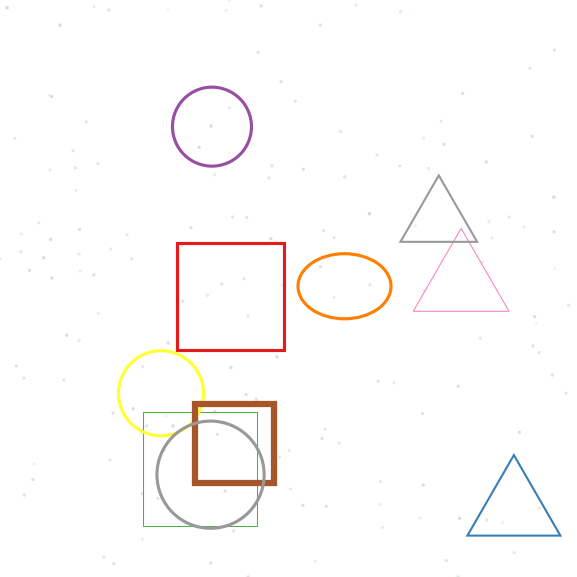[{"shape": "square", "thickness": 1.5, "radius": 0.46, "center": [0.399, 0.486]}, {"shape": "triangle", "thickness": 1, "radius": 0.46, "center": [0.89, 0.118]}, {"shape": "square", "thickness": 0.5, "radius": 0.49, "center": [0.347, 0.187]}, {"shape": "circle", "thickness": 1.5, "radius": 0.34, "center": [0.367, 0.78]}, {"shape": "oval", "thickness": 1.5, "radius": 0.4, "center": [0.597, 0.503]}, {"shape": "circle", "thickness": 1.5, "radius": 0.37, "center": [0.279, 0.318]}, {"shape": "square", "thickness": 3, "radius": 0.34, "center": [0.406, 0.231]}, {"shape": "triangle", "thickness": 0.5, "radius": 0.48, "center": [0.799, 0.508]}, {"shape": "triangle", "thickness": 1, "radius": 0.38, "center": [0.76, 0.619]}, {"shape": "circle", "thickness": 1.5, "radius": 0.46, "center": [0.365, 0.177]}]